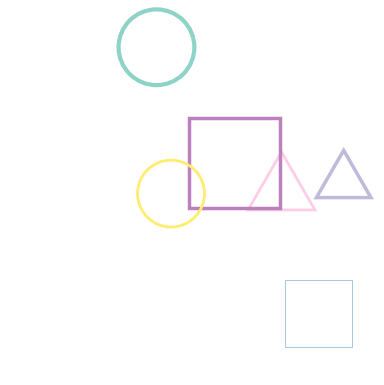[{"shape": "circle", "thickness": 3, "radius": 0.49, "center": [0.406, 0.877]}, {"shape": "triangle", "thickness": 2.5, "radius": 0.41, "center": [0.893, 0.528]}, {"shape": "square", "thickness": 0.5, "radius": 0.43, "center": [0.827, 0.186]}, {"shape": "triangle", "thickness": 2, "radius": 0.5, "center": [0.731, 0.505]}, {"shape": "square", "thickness": 2.5, "radius": 0.59, "center": [0.609, 0.577]}, {"shape": "circle", "thickness": 2, "radius": 0.43, "center": [0.444, 0.497]}]